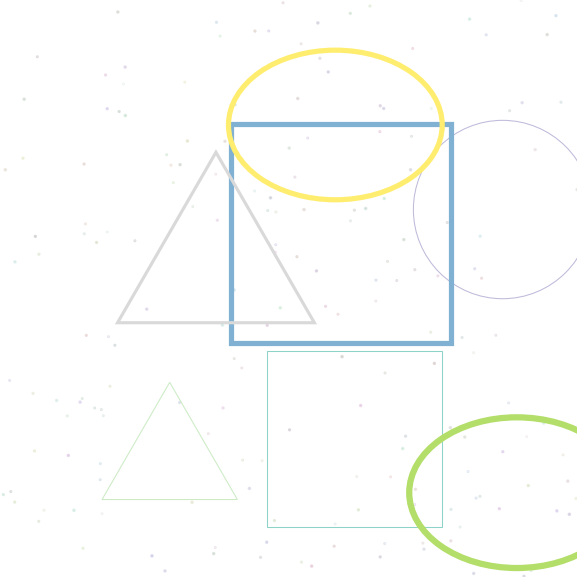[{"shape": "square", "thickness": 0.5, "radius": 0.76, "center": [0.614, 0.239]}, {"shape": "circle", "thickness": 0.5, "radius": 0.77, "center": [0.87, 0.636]}, {"shape": "square", "thickness": 2.5, "radius": 0.95, "center": [0.59, 0.594]}, {"shape": "oval", "thickness": 3, "radius": 0.93, "center": [0.895, 0.146]}, {"shape": "triangle", "thickness": 1.5, "radius": 0.98, "center": [0.374, 0.539]}, {"shape": "triangle", "thickness": 0.5, "radius": 0.68, "center": [0.294, 0.202]}, {"shape": "oval", "thickness": 2.5, "radius": 0.93, "center": [0.581, 0.783]}]